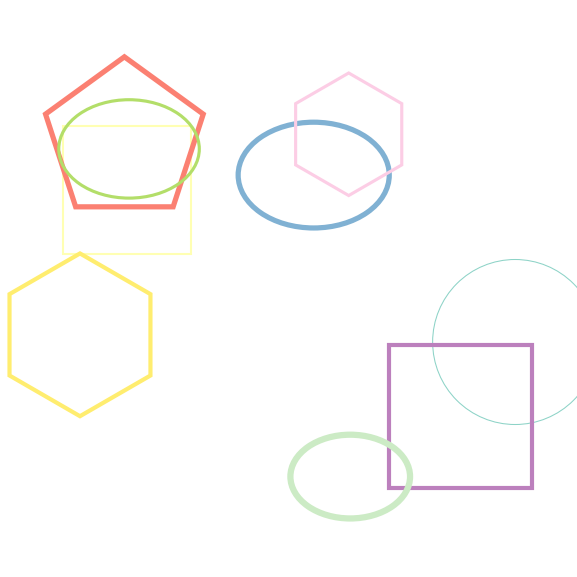[{"shape": "circle", "thickness": 0.5, "radius": 0.71, "center": [0.892, 0.407]}, {"shape": "square", "thickness": 1, "radius": 0.56, "center": [0.22, 0.67]}, {"shape": "pentagon", "thickness": 2.5, "radius": 0.72, "center": [0.215, 0.757]}, {"shape": "oval", "thickness": 2.5, "radius": 0.65, "center": [0.543, 0.696]}, {"shape": "oval", "thickness": 1.5, "radius": 0.61, "center": [0.223, 0.741]}, {"shape": "hexagon", "thickness": 1.5, "radius": 0.53, "center": [0.604, 0.767]}, {"shape": "square", "thickness": 2, "radius": 0.62, "center": [0.798, 0.278]}, {"shape": "oval", "thickness": 3, "radius": 0.52, "center": [0.606, 0.174]}, {"shape": "hexagon", "thickness": 2, "radius": 0.7, "center": [0.139, 0.419]}]